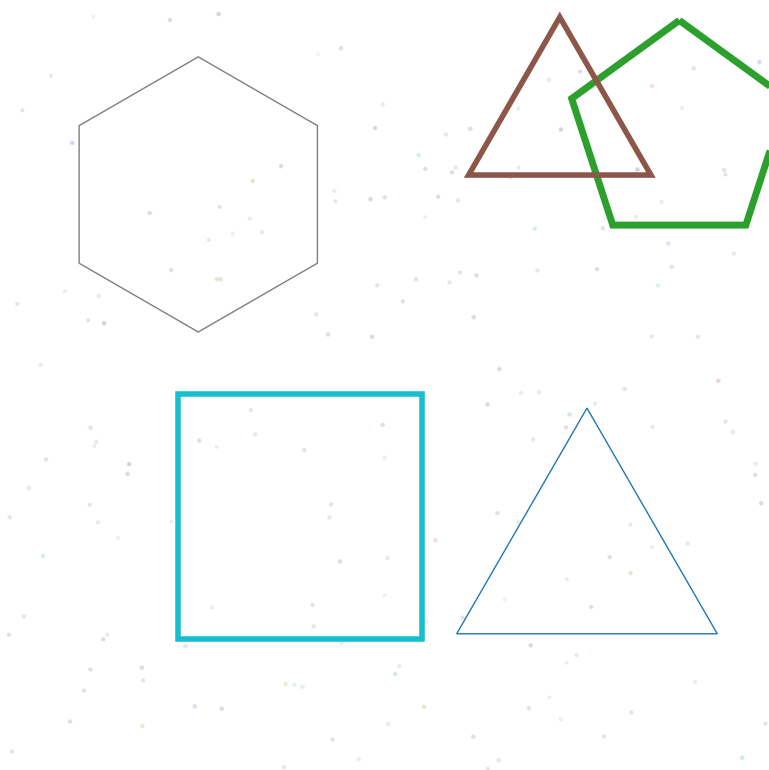[{"shape": "triangle", "thickness": 0.5, "radius": 0.98, "center": [0.762, 0.275]}, {"shape": "pentagon", "thickness": 2.5, "radius": 0.73, "center": [0.882, 0.827]}, {"shape": "triangle", "thickness": 2, "radius": 0.68, "center": [0.727, 0.841]}, {"shape": "hexagon", "thickness": 0.5, "radius": 0.89, "center": [0.257, 0.747]}, {"shape": "square", "thickness": 2, "radius": 0.79, "center": [0.39, 0.329]}]